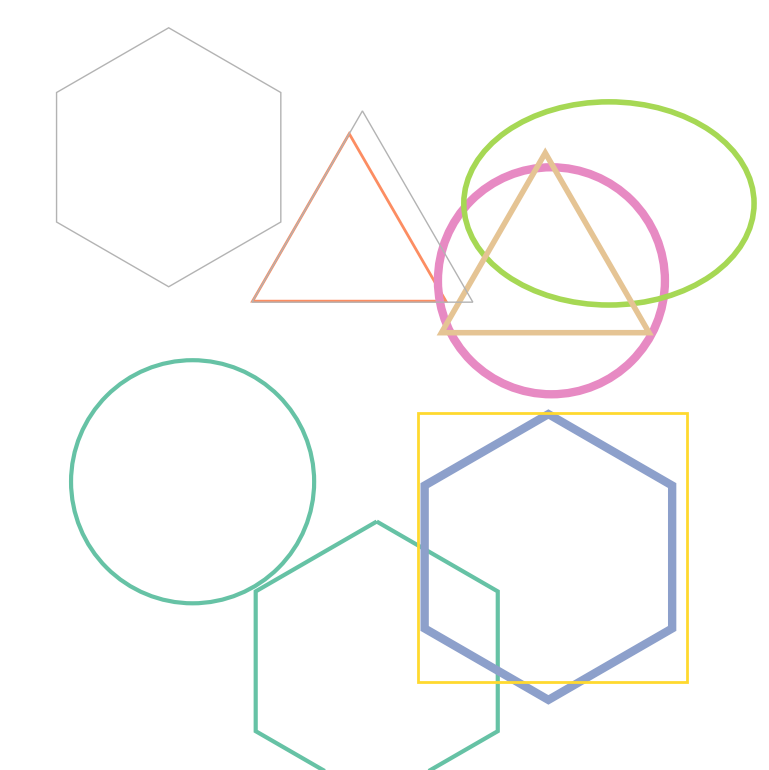[{"shape": "circle", "thickness": 1.5, "radius": 0.79, "center": [0.25, 0.374]}, {"shape": "hexagon", "thickness": 1.5, "radius": 0.91, "center": [0.489, 0.141]}, {"shape": "triangle", "thickness": 1, "radius": 0.72, "center": [0.454, 0.681]}, {"shape": "hexagon", "thickness": 3, "radius": 0.93, "center": [0.712, 0.277]}, {"shape": "circle", "thickness": 3, "radius": 0.74, "center": [0.716, 0.635]}, {"shape": "oval", "thickness": 2, "radius": 0.94, "center": [0.791, 0.736]}, {"shape": "square", "thickness": 1, "radius": 0.87, "center": [0.717, 0.289]}, {"shape": "triangle", "thickness": 2, "radius": 0.78, "center": [0.708, 0.646]}, {"shape": "hexagon", "thickness": 0.5, "radius": 0.84, "center": [0.219, 0.796]}, {"shape": "triangle", "thickness": 0.5, "radius": 0.83, "center": [0.471, 0.69]}]